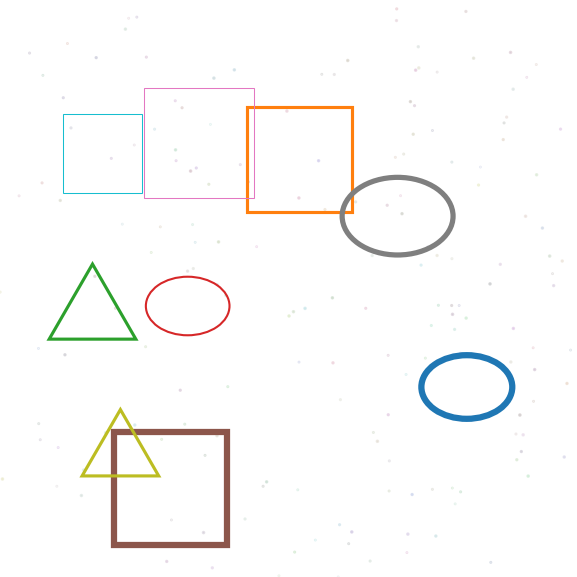[{"shape": "oval", "thickness": 3, "radius": 0.39, "center": [0.808, 0.329]}, {"shape": "square", "thickness": 1.5, "radius": 0.45, "center": [0.518, 0.723]}, {"shape": "triangle", "thickness": 1.5, "radius": 0.43, "center": [0.16, 0.455]}, {"shape": "oval", "thickness": 1, "radius": 0.36, "center": [0.325, 0.469]}, {"shape": "square", "thickness": 3, "radius": 0.49, "center": [0.295, 0.153]}, {"shape": "square", "thickness": 0.5, "radius": 0.48, "center": [0.345, 0.752]}, {"shape": "oval", "thickness": 2.5, "radius": 0.48, "center": [0.688, 0.625]}, {"shape": "triangle", "thickness": 1.5, "radius": 0.38, "center": [0.208, 0.213]}, {"shape": "square", "thickness": 0.5, "radius": 0.34, "center": [0.178, 0.734]}]